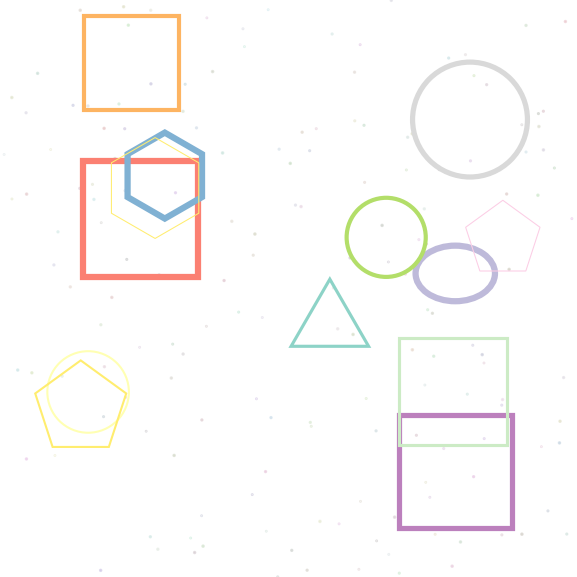[{"shape": "triangle", "thickness": 1.5, "radius": 0.39, "center": [0.571, 0.438]}, {"shape": "circle", "thickness": 1, "radius": 0.35, "center": [0.153, 0.32]}, {"shape": "oval", "thickness": 3, "radius": 0.34, "center": [0.788, 0.526]}, {"shape": "square", "thickness": 3, "radius": 0.5, "center": [0.244, 0.62]}, {"shape": "hexagon", "thickness": 3, "radius": 0.37, "center": [0.285, 0.695]}, {"shape": "square", "thickness": 2, "radius": 0.41, "center": [0.228, 0.89]}, {"shape": "circle", "thickness": 2, "radius": 0.34, "center": [0.669, 0.588]}, {"shape": "pentagon", "thickness": 0.5, "radius": 0.34, "center": [0.871, 0.585]}, {"shape": "circle", "thickness": 2.5, "radius": 0.5, "center": [0.814, 0.792]}, {"shape": "square", "thickness": 2.5, "radius": 0.49, "center": [0.789, 0.182]}, {"shape": "square", "thickness": 1.5, "radius": 0.47, "center": [0.784, 0.321]}, {"shape": "pentagon", "thickness": 1, "radius": 0.41, "center": [0.14, 0.292]}, {"shape": "hexagon", "thickness": 0.5, "radius": 0.44, "center": [0.269, 0.674]}]